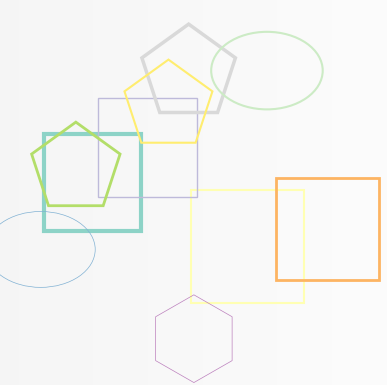[{"shape": "square", "thickness": 3, "radius": 0.63, "center": [0.239, 0.526]}, {"shape": "square", "thickness": 1.5, "radius": 0.73, "center": [0.639, 0.36]}, {"shape": "square", "thickness": 1, "radius": 0.64, "center": [0.38, 0.616]}, {"shape": "oval", "thickness": 0.5, "radius": 0.7, "center": [0.105, 0.352]}, {"shape": "square", "thickness": 2, "radius": 0.67, "center": [0.844, 0.406]}, {"shape": "pentagon", "thickness": 2, "radius": 0.6, "center": [0.196, 0.563]}, {"shape": "pentagon", "thickness": 2.5, "radius": 0.63, "center": [0.487, 0.81]}, {"shape": "hexagon", "thickness": 0.5, "radius": 0.57, "center": [0.5, 0.12]}, {"shape": "oval", "thickness": 1.5, "radius": 0.72, "center": [0.689, 0.817]}, {"shape": "pentagon", "thickness": 1.5, "radius": 0.6, "center": [0.435, 0.726]}]